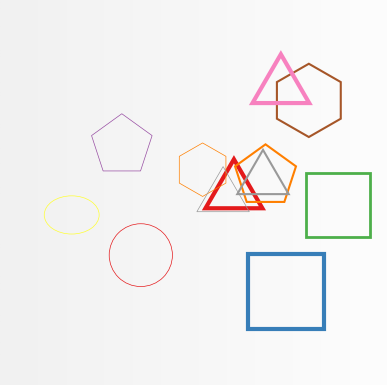[{"shape": "circle", "thickness": 0.5, "radius": 0.41, "center": [0.363, 0.337]}, {"shape": "triangle", "thickness": 3, "radius": 0.42, "center": [0.604, 0.501]}, {"shape": "square", "thickness": 3, "radius": 0.49, "center": [0.737, 0.243]}, {"shape": "square", "thickness": 2, "radius": 0.41, "center": [0.872, 0.467]}, {"shape": "pentagon", "thickness": 0.5, "radius": 0.41, "center": [0.314, 0.622]}, {"shape": "hexagon", "thickness": 0.5, "radius": 0.35, "center": [0.523, 0.559]}, {"shape": "pentagon", "thickness": 1.5, "radius": 0.41, "center": [0.685, 0.542]}, {"shape": "oval", "thickness": 0.5, "radius": 0.35, "center": [0.185, 0.442]}, {"shape": "hexagon", "thickness": 1.5, "radius": 0.48, "center": [0.797, 0.739]}, {"shape": "triangle", "thickness": 3, "radius": 0.42, "center": [0.725, 0.775]}, {"shape": "triangle", "thickness": 1.5, "radius": 0.38, "center": [0.679, 0.534]}, {"shape": "triangle", "thickness": 0.5, "radius": 0.39, "center": [0.576, 0.489]}]